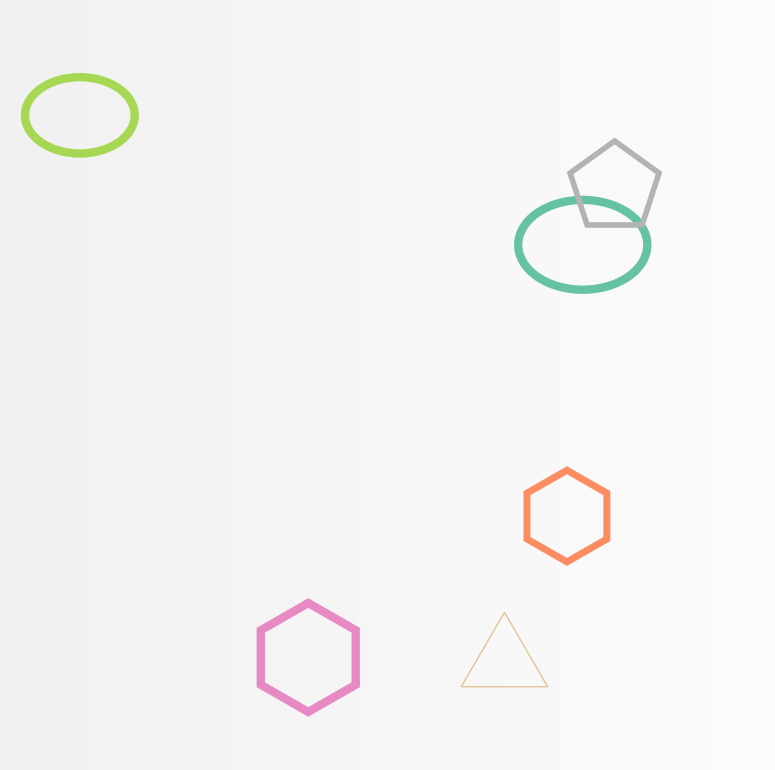[{"shape": "oval", "thickness": 3, "radius": 0.42, "center": [0.752, 0.682]}, {"shape": "hexagon", "thickness": 2.5, "radius": 0.3, "center": [0.732, 0.33]}, {"shape": "hexagon", "thickness": 3, "radius": 0.35, "center": [0.398, 0.146]}, {"shape": "oval", "thickness": 3, "radius": 0.35, "center": [0.103, 0.85]}, {"shape": "triangle", "thickness": 0.5, "radius": 0.32, "center": [0.651, 0.14]}, {"shape": "pentagon", "thickness": 2, "radius": 0.3, "center": [0.793, 0.757]}]